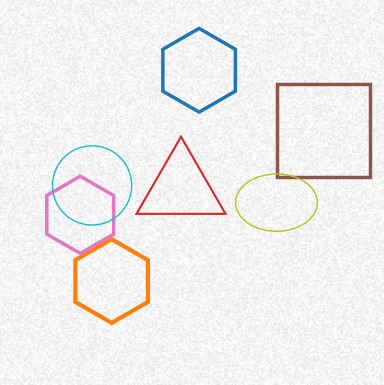[{"shape": "hexagon", "thickness": 2.5, "radius": 0.54, "center": [0.517, 0.818]}, {"shape": "hexagon", "thickness": 3, "radius": 0.54, "center": [0.29, 0.27]}, {"shape": "triangle", "thickness": 1.5, "radius": 0.67, "center": [0.47, 0.511]}, {"shape": "square", "thickness": 2.5, "radius": 0.6, "center": [0.84, 0.66]}, {"shape": "hexagon", "thickness": 2.5, "radius": 0.5, "center": [0.208, 0.442]}, {"shape": "oval", "thickness": 1, "radius": 0.53, "center": [0.718, 0.474]}, {"shape": "circle", "thickness": 1, "radius": 0.51, "center": [0.239, 0.518]}]